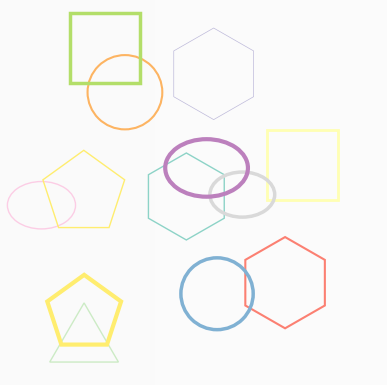[{"shape": "hexagon", "thickness": 1, "radius": 0.56, "center": [0.481, 0.49]}, {"shape": "square", "thickness": 2, "radius": 0.46, "center": [0.782, 0.571]}, {"shape": "hexagon", "thickness": 0.5, "radius": 0.59, "center": [0.551, 0.808]}, {"shape": "hexagon", "thickness": 1.5, "radius": 0.59, "center": [0.736, 0.266]}, {"shape": "circle", "thickness": 2.5, "radius": 0.47, "center": [0.56, 0.237]}, {"shape": "circle", "thickness": 1.5, "radius": 0.48, "center": [0.322, 0.76]}, {"shape": "square", "thickness": 2.5, "radius": 0.45, "center": [0.271, 0.875]}, {"shape": "oval", "thickness": 1, "radius": 0.44, "center": [0.107, 0.467]}, {"shape": "oval", "thickness": 2.5, "radius": 0.42, "center": [0.625, 0.495]}, {"shape": "oval", "thickness": 3, "radius": 0.53, "center": [0.533, 0.564]}, {"shape": "triangle", "thickness": 1, "radius": 0.51, "center": [0.217, 0.111]}, {"shape": "pentagon", "thickness": 3, "radius": 0.5, "center": [0.217, 0.186]}, {"shape": "pentagon", "thickness": 1, "radius": 0.55, "center": [0.216, 0.499]}]